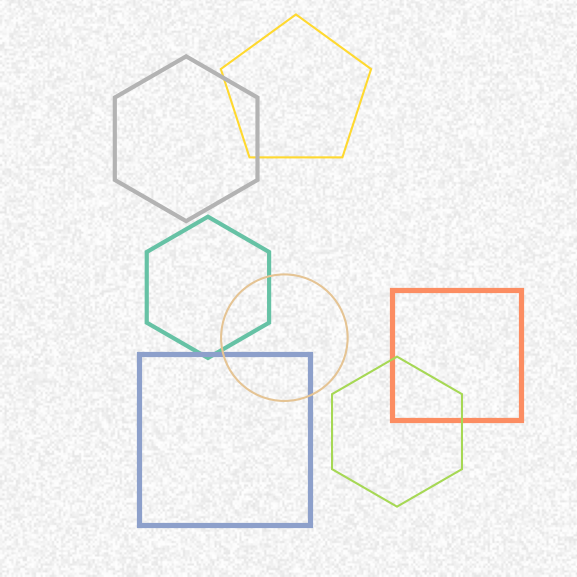[{"shape": "hexagon", "thickness": 2, "radius": 0.61, "center": [0.36, 0.502]}, {"shape": "square", "thickness": 2.5, "radius": 0.56, "center": [0.79, 0.385]}, {"shape": "square", "thickness": 2.5, "radius": 0.74, "center": [0.388, 0.238]}, {"shape": "hexagon", "thickness": 1, "radius": 0.65, "center": [0.687, 0.252]}, {"shape": "pentagon", "thickness": 1, "radius": 0.68, "center": [0.512, 0.837]}, {"shape": "circle", "thickness": 1, "radius": 0.55, "center": [0.492, 0.414]}, {"shape": "hexagon", "thickness": 2, "radius": 0.71, "center": [0.322, 0.759]}]